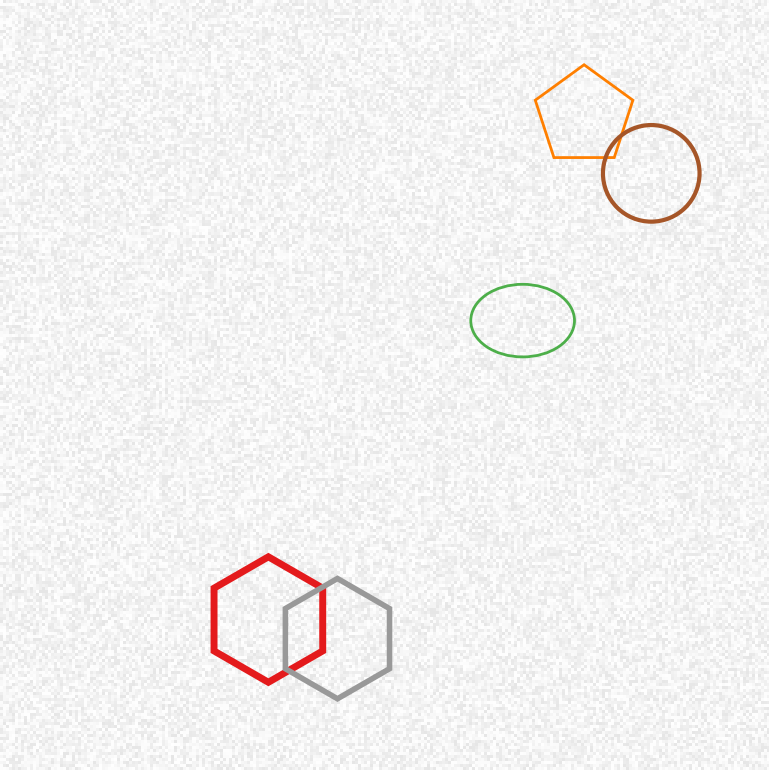[{"shape": "hexagon", "thickness": 2.5, "radius": 0.41, "center": [0.349, 0.195]}, {"shape": "oval", "thickness": 1, "radius": 0.34, "center": [0.679, 0.584]}, {"shape": "pentagon", "thickness": 1, "radius": 0.33, "center": [0.759, 0.849]}, {"shape": "circle", "thickness": 1.5, "radius": 0.31, "center": [0.846, 0.775]}, {"shape": "hexagon", "thickness": 2, "radius": 0.39, "center": [0.438, 0.171]}]